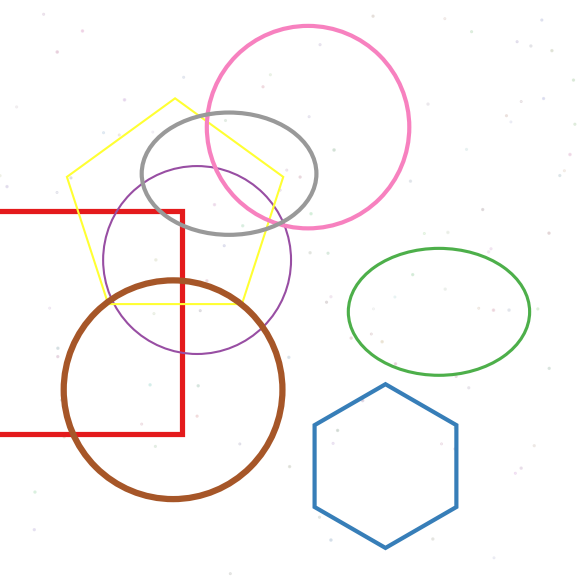[{"shape": "square", "thickness": 2.5, "radius": 0.96, "center": [0.122, 0.441]}, {"shape": "hexagon", "thickness": 2, "radius": 0.71, "center": [0.668, 0.192]}, {"shape": "oval", "thickness": 1.5, "radius": 0.78, "center": [0.76, 0.459]}, {"shape": "circle", "thickness": 1, "radius": 0.81, "center": [0.341, 0.549]}, {"shape": "pentagon", "thickness": 1, "radius": 0.98, "center": [0.303, 0.632]}, {"shape": "circle", "thickness": 3, "radius": 0.95, "center": [0.3, 0.324]}, {"shape": "circle", "thickness": 2, "radius": 0.88, "center": [0.533, 0.779]}, {"shape": "oval", "thickness": 2, "radius": 0.76, "center": [0.397, 0.698]}]